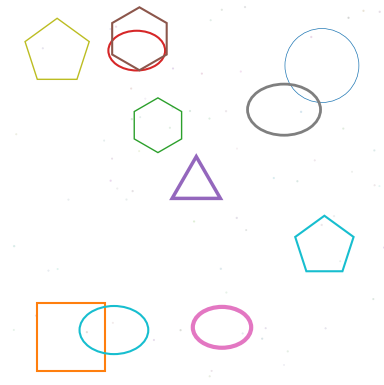[{"shape": "circle", "thickness": 0.5, "radius": 0.48, "center": [0.836, 0.83]}, {"shape": "square", "thickness": 1.5, "radius": 0.44, "center": [0.184, 0.125]}, {"shape": "hexagon", "thickness": 1, "radius": 0.36, "center": [0.41, 0.675]}, {"shape": "oval", "thickness": 1.5, "radius": 0.37, "center": [0.355, 0.869]}, {"shape": "triangle", "thickness": 2.5, "radius": 0.36, "center": [0.51, 0.521]}, {"shape": "hexagon", "thickness": 1.5, "radius": 0.41, "center": [0.362, 0.899]}, {"shape": "oval", "thickness": 3, "radius": 0.38, "center": [0.577, 0.15]}, {"shape": "oval", "thickness": 2, "radius": 0.47, "center": [0.738, 0.715]}, {"shape": "pentagon", "thickness": 1, "radius": 0.44, "center": [0.148, 0.865]}, {"shape": "pentagon", "thickness": 1.5, "radius": 0.4, "center": [0.843, 0.36]}, {"shape": "oval", "thickness": 1.5, "radius": 0.45, "center": [0.296, 0.143]}]